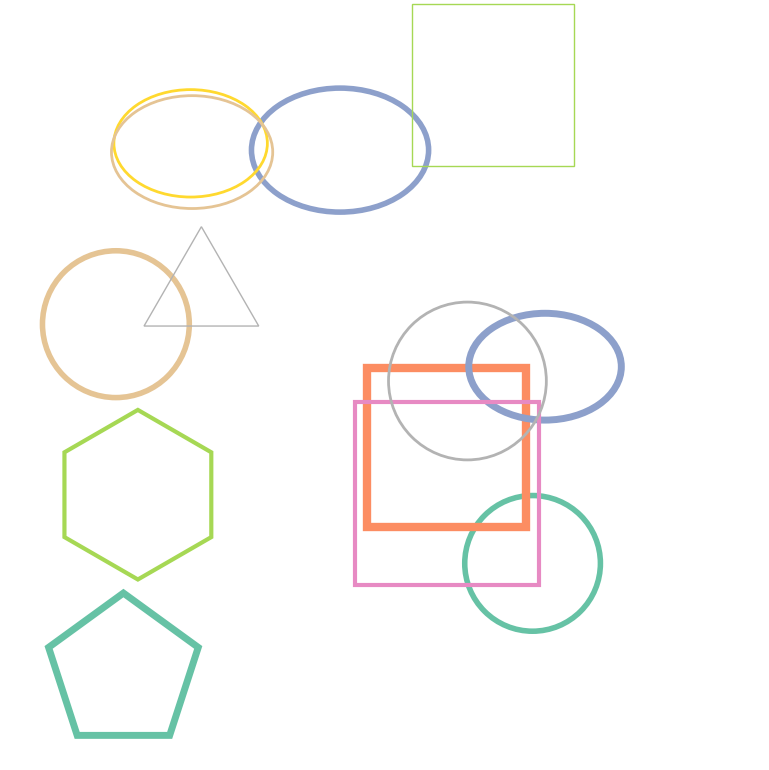[{"shape": "circle", "thickness": 2, "radius": 0.44, "center": [0.692, 0.268]}, {"shape": "pentagon", "thickness": 2.5, "radius": 0.51, "center": [0.16, 0.128]}, {"shape": "square", "thickness": 3, "radius": 0.52, "center": [0.58, 0.419]}, {"shape": "oval", "thickness": 2.5, "radius": 0.5, "center": [0.708, 0.524]}, {"shape": "oval", "thickness": 2, "radius": 0.58, "center": [0.442, 0.805]}, {"shape": "square", "thickness": 1.5, "radius": 0.6, "center": [0.58, 0.359]}, {"shape": "square", "thickness": 0.5, "radius": 0.53, "center": [0.64, 0.89]}, {"shape": "hexagon", "thickness": 1.5, "radius": 0.55, "center": [0.179, 0.358]}, {"shape": "oval", "thickness": 1, "radius": 0.5, "center": [0.248, 0.814]}, {"shape": "oval", "thickness": 1, "radius": 0.52, "center": [0.249, 0.802]}, {"shape": "circle", "thickness": 2, "radius": 0.48, "center": [0.15, 0.579]}, {"shape": "circle", "thickness": 1, "radius": 0.51, "center": [0.607, 0.505]}, {"shape": "triangle", "thickness": 0.5, "radius": 0.43, "center": [0.262, 0.62]}]